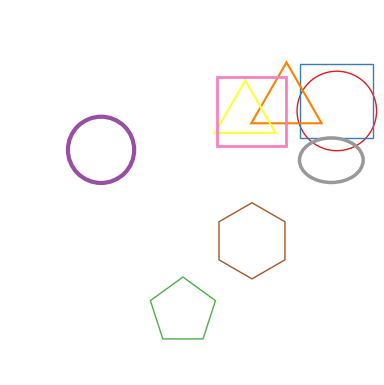[{"shape": "circle", "thickness": 1, "radius": 0.52, "center": [0.875, 0.712]}, {"shape": "square", "thickness": 1, "radius": 0.48, "center": [0.875, 0.737]}, {"shape": "pentagon", "thickness": 1, "radius": 0.44, "center": [0.475, 0.192]}, {"shape": "circle", "thickness": 3, "radius": 0.43, "center": [0.262, 0.611]}, {"shape": "triangle", "thickness": 1.5, "radius": 0.53, "center": [0.744, 0.733]}, {"shape": "triangle", "thickness": 1.5, "radius": 0.45, "center": [0.637, 0.7]}, {"shape": "hexagon", "thickness": 1, "radius": 0.49, "center": [0.654, 0.375]}, {"shape": "square", "thickness": 2, "radius": 0.45, "center": [0.653, 0.71]}, {"shape": "oval", "thickness": 2.5, "radius": 0.41, "center": [0.861, 0.584]}]